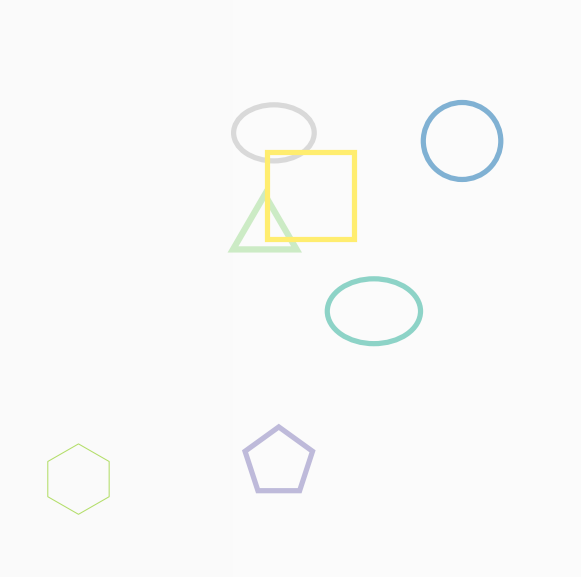[{"shape": "oval", "thickness": 2.5, "radius": 0.4, "center": [0.643, 0.46]}, {"shape": "pentagon", "thickness": 2.5, "radius": 0.31, "center": [0.48, 0.199]}, {"shape": "circle", "thickness": 2.5, "radius": 0.33, "center": [0.795, 0.755]}, {"shape": "hexagon", "thickness": 0.5, "radius": 0.3, "center": [0.135, 0.17]}, {"shape": "oval", "thickness": 2.5, "radius": 0.35, "center": [0.471, 0.769]}, {"shape": "triangle", "thickness": 3, "radius": 0.32, "center": [0.456, 0.599]}, {"shape": "square", "thickness": 2.5, "radius": 0.38, "center": [0.535, 0.66]}]